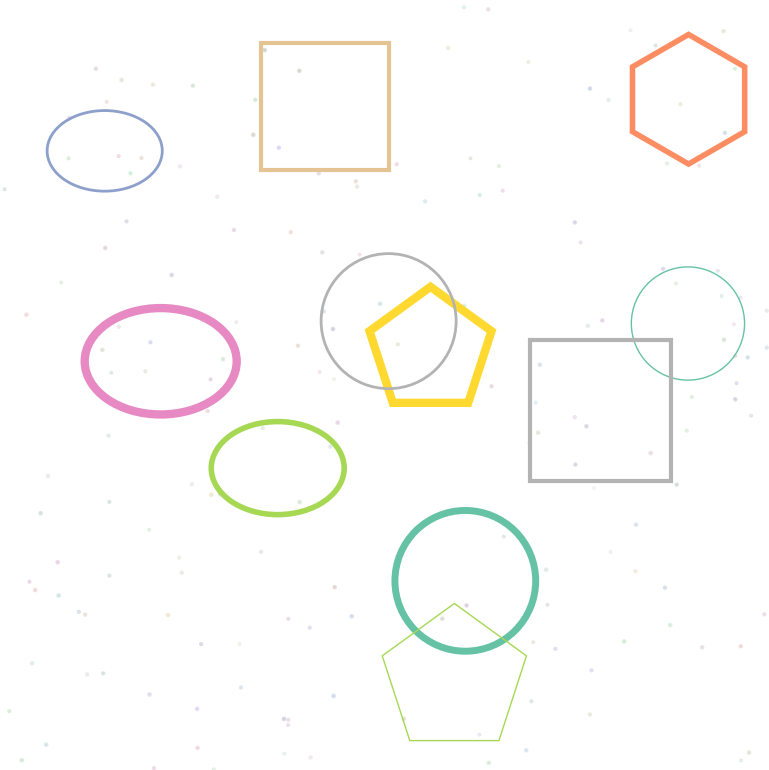[{"shape": "circle", "thickness": 2.5, "radius": 0.46, "center": [0.604, 0.246]}, {"shape": "circle", "thickness": 0.5, "radius": 0.37, "center": [0.893, 0.58]}, {"shape": "hexagon", "thickness": 2, "radius": 0.42, "center": [0.894, 0.871]}, {"shape": "oval", "thickness": 1, "radius": 0.37, "center": [0.136, 0.804]}, {"shape": "oval", "thickness": 3, "radius": 0.49, "center": [0.209, 0.531]}, {"shape": "oval", "thickness": 2, "radius": 0.43, "center": [0.361, 0.392]}, {"shape": "pentagon", "thickness": 0.5, "radius": 0.49, "center": [0.59, 0.118]}, {"shape": "pentagon", "thickness": 3, "radius": 0.42, "center": [0.559, 0.544]}, {"shape": "square", "thickness": 1.5, "radius": 0.41, "center": [0.422, 0.861]}, {"shape": "square", "thickness": 1.5, "radius": 0.46, "center": [0.78, 0.467]}, {"shape": "circle", "thickness": 1, "radius": 0.44, "center": [0.505, 0.583]}]